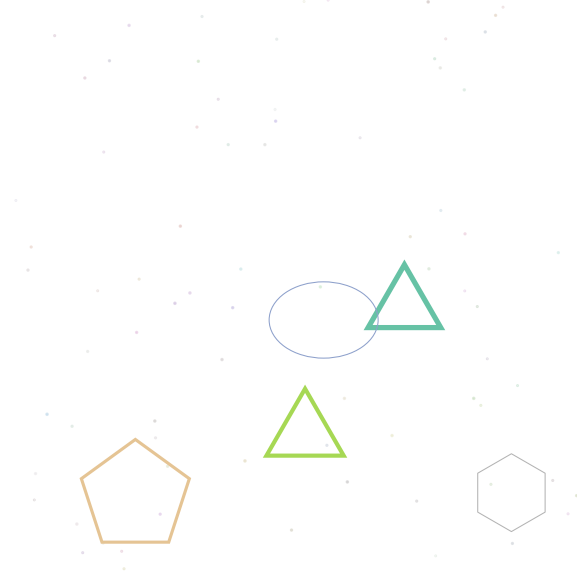[{"shape": "triangle", "thickness": 2.5, "radius": 0.36, "center": [0.7, 0.468]}, {"shape": "oval", "thickness": 0.5, "radius": 0.47, "center": [0.56, 0.445]}, {"shape": "triangle", "thickness": 2, "radius": 0.39, "center": [0.528, 0.249]}, {"shape": "pentagon", "thickness": 1.5, "radius": 0.49, "center": [0.234, 0.14]}, {"shape": "hexagon", "thickness": 0.5, "radius": 0.34, "center": [0.886, 0.146]}]